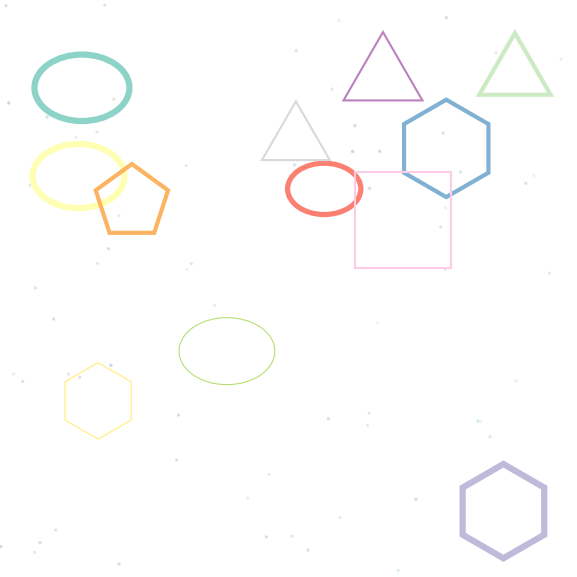[{"shape": "oval", "thickness": 3, "radius": 0.41, "center": [0.142, 0.847]}, {"shape": "oval", "thickness": 3, "radius": 0.4, "center": [0.136, 0.694]}, {"shape": "hexagon", "thickness": 3, "radius": 0.41, "center": [0.872, 0.114]}, {"shape": "oval", "thickness": 2.5, "radius": 0.32, "center": [0.561, 0.672]}, {"shape": "hexagon", "thickness": 2, "radius": 0.42, "center": [0.773, 0.742]}, {"shape": "pentagon", "thickness": 2, "radius": 0.33, "center": [0.228, 0.649]}, {"shape": "oval", "thickness": 0.5, "radius": 0.41, "center": [0.393, 0.391]}, {"shape": "square", "thickness": 1, "radius": 0.42, "center": [0.697, 0.618]}, {"shape": "triangle", "thickness": 1, "radius": 0.34, "center": [0.512, 0.756]}, {"shape": "triangle", "thickness": 1, "radius": 0.39, "center": [0.663, 0.865]}, {"shape": "triangle", "thickness": 2, "radius": 0.36, "center": [0.892, 0.871]}, {"shape": "hexagon", "thickness": 0.5, "radius": 0.33, "center": [0.17, 0.305]}]